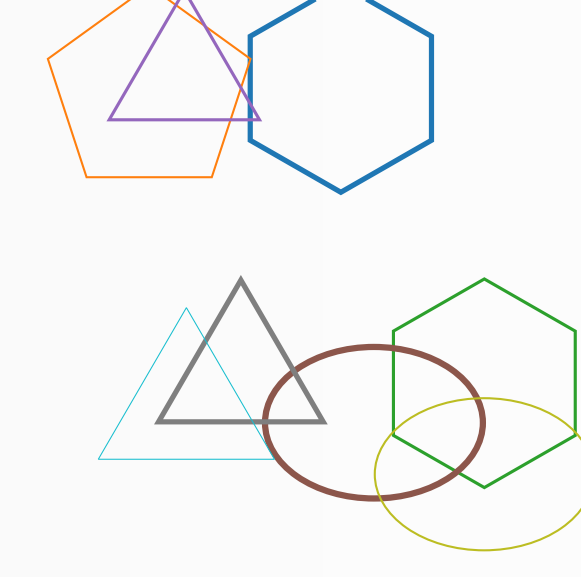[{"shape": "hexagon", "thickness": 2.5, "radius": 0.9, "center": [0.586, 0.846]}, {"shape": "pentagon", "thickness": 1, "radius": 0.92, "center": [0.257, 0.841]}, {"shape": "hexagon", "thickness": 1.5, "radius": 0.9, "center": [0.833, 0.335]}, {"shape": "triangle", "thickness": 1.5, "radius": 0.75, "center": [0.317, 0.866]}, {"shape": "oval", "thickness": 3, "radius": 0.94, "center": [0.643, 0.267]}, {"shape": "triangle", "thickness": 2.5, "radius": 0.82, "center": [0.414, 0.35]}, {"shape": "oval", "thickness": 1, "radius": 0.94, "center": [0.833, 0.178]}, {"shape": "triangle", "thickness": 0.5, "radius": 0.88, "center": [0.321, 0.291]}]